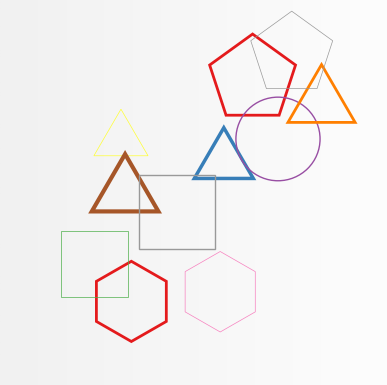[{"shape": "pentagon", "thickness": 2, "radius": 0.58, "center": [0.652, 0.795]}, {"shape": "hexagon", "thickness": 2, "radius": 0.52, "center": [0.339, 0.217]}, {"shape": "triangle", "thickness": 2.5, "radius": 0.44, "center": [0.578, 0.58]}, {"shape": "square", "thickness": 0.5, "radius": 0.43, "center": [0.244, 0.314]}, {"shape": "circle", "thickness": 1, "radius": 0.54, "center": [0.717, 0.639]}, {"shape": "triangle", "thickness": 2, "radius": 0.5, "center": [0.83, 0.732]}, {"shape": "triangle", "thickness": 0.5, "radius": 0.4, "center": [0.312, 0.636]}, {"shape": "triangle", "thickness": 3, "radius": 0.5, "center": [0.323, 0.5]}, {"shape": "hexagon", "thickness": 0.5, "radius": 0.52, "center": [0.568, 0.242]}, {"shape": "square", "thickness": 1, "radius": 0.49, "center": [0.457, 0.449]}, {"shape": "pentagon", "thickness": 0.5, "radius": 0.56, "center": [0.753, 0.86]}]